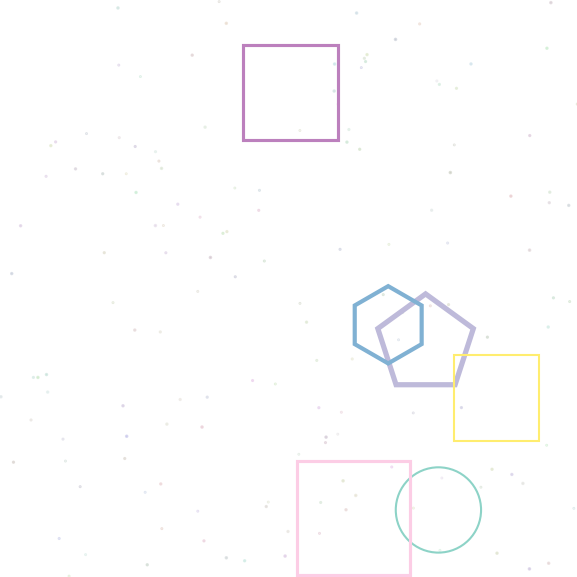[{"shape": "circle", "thickness": 1, "radius": 0.37, "center": [0.759, 0.116]}, {"shape": "pentagon", "thickness": 2.5, "radius": 0.43, "center": [0.737, 0.403]}, {"shape": "hexagon", "thickness": 2, "radius": 0.33, "center": [0.672, 0.437]}, {"shape": "square", "thickness": 1.5, "radius": 0.49, "center": [0.612, 0.102]}, {"shape": "square", "thickness": 1.5, "radius": 0.41, "center": [0.503, 0.839]}, {"shape": "square", "thickness": 1, "radius": 0.37, "center": [0.859, 0.31]}]